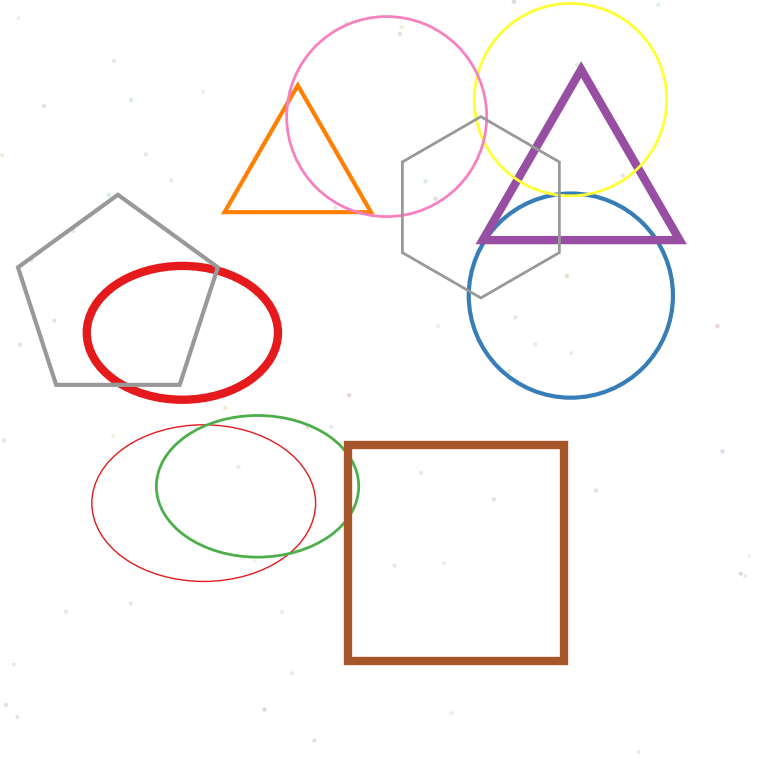[{"shape": "oval", "thickness": 3, "radius": 0.62, "center": [0.237, 0.568]}, {"shape": "oval", "thickness": 0.5, "radius": 0.73, "center": [0.265, 0.347]}, {"shape": "circle", "thickness": 1.5, "radius": 0.66, "center": [0.741, 0.616]}, {"shape": "oval", "thickness": 1, "radius": 0.66, "center": [0.334, 0.368]}, {"shape": "triangle", "thickness": 3, "radius": 0.74, "center": [0.755, 0.762]}, {"shape": "triangle", "thickness": 1.5, "radius": 0.55, "center": [0.387, 0.779]}, {"shape": "circle", "thickness": 1, "radius": 0.62, "center": [0.741, 0.871]}, {"shape": "square", "thickness": 3, "radius": 0.7, "center": [0.592, 0.282]}, {"shape": "circle", "thickness": 1, "radius": 0.65, "center": [0.502, 0.849]}, {"shape": "hexagon", "thickness": 1, "radius": 0.59, "center": [0.625, 0.731]}, {"shape": "pentagon", "thickness": 1.5, "radius": 0.68, "center": [0.153, 0.611]}]